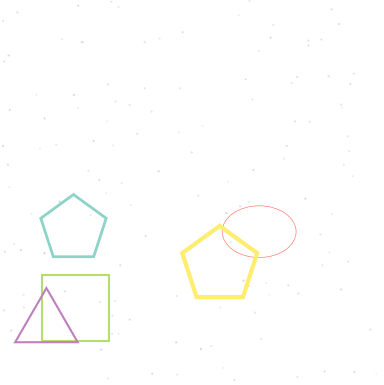[{"shape": "pentagon", "thickness": 2, "radius": 0.45, "center": [0.191, 0.405]}, {"shape": "oval", "thickness": 0.5, "radius": 0.48, "center": [0.673, 0.398]}, {"shape": "square", "thickness": 1.5, "radius": 0.43, "center": [0.196, 0.199]}, {"shape": "triangle", "thickness": 1.5, "radius": 0.47, "center": [0.121, 0.158]}, {"shape": "pentagon", "thickness": 3, "radius": 0.51, "center": [0.571, 0.311]}]